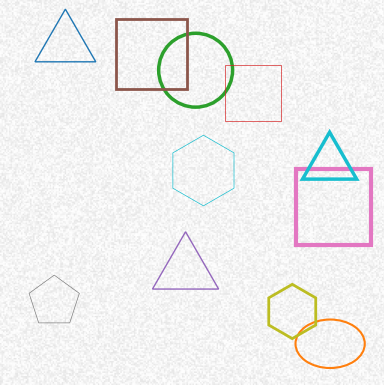[{"shape": "triangle", "thickness": 1, "radius": 0.46, "center": [0.17, 0.885]}, {"shape": "oval", "thickness": 1.5, "radius": 0.45, "center": [0.858, 0.107]}, {"shape": "circle", "thickness": 2.5, "radius": 0.48, "center": [0.508, 0.818]}, {"shape": "square", "thickness": 0.5, "radius": 0.36, "center": [0.657, 0.757]}, {"shape": "triangle", "thickness": 1, "radius": 0.5, "center": [0.482, 0.299]}, {"shape": "square", "thickness": 2, "radius": 0.46, "center": [0.394, 0.86]}, {"shape": "square", "thickness": 3, "radius": 0.49, "center": [0.867, 0.463]}, {"shape": "pentagon", "thickness": 0.5, "radius": 0.34, "center": [0.141, 0.217]}, {"shape": "hexagon", "thickness": 2, "radius": 0.35, "center": [0.759, 0.191]}, {"shape": "hexagon", "thickness": 0.5, "radius": 0.46, "center": [0.528, 0.557]}, {"shape": "triangle", "thickness": 2.5, "radius": 0.41, "center": [0.856, 0.575]}]